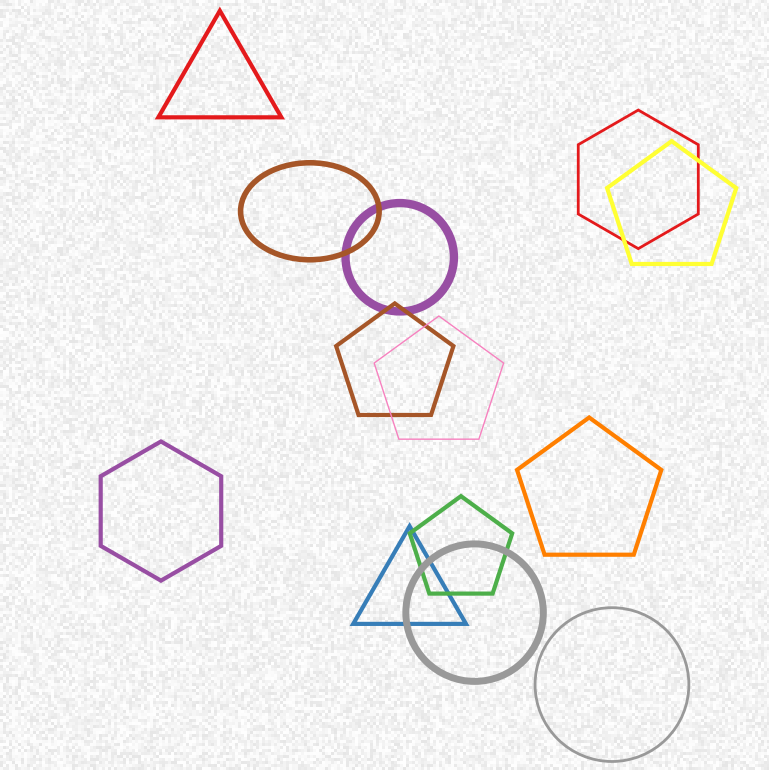[{"shape": "hexagon", "thickness": 1, "radius": 0.45, "center": [0.829, 0.767]}, {"shape": "triangle", "thickness": 1.5, "radius": 0.46, "center": [0.286, 0.894]}, {"shape": "triangle", "thickness": 1.5, "radius": 0.42, "center": [0.532, 0.232]}, {"shape": "pentagon", "thickness": 1.5, "radius": 0.35, "center": [0.599, 0.286]}, {"shape": "circle", "thickness": 3, "radius": 0.35, "center": [0.519, 0.666]}, {"shape": "hexagon", "thickness": 1.5, "radius": 0.45, "center": [0.209, 0.336]}, {"shape": "pentagon", "thickness": 1.5, "radius": 0.49, "center": [0.765, 0.359]}, {"shape": "pentagon", "thickness": 1.5, "radius": 0.44, "center": [0.872, 0.729]}, {"shape": "pentagon", "thickness": 1.5, "radius": 0.4, "center": [0.513, 0.526]}, {"shape": "oval", "thickness": 2, "radius": 0.45, "center": [0.402, 0.726]}, {"shape": "pentagon", "thickness": 0.5, "radius": 0.44, "center": [0.57, 0.501]}, {"shape": "circle", "thickness": 2.5, "radius": 0.45, "center": [0.616, 0.204]}, {"shape": "circle", "thickness": 1, "radius": 0.5, "center": [0.795, 0.111]}]